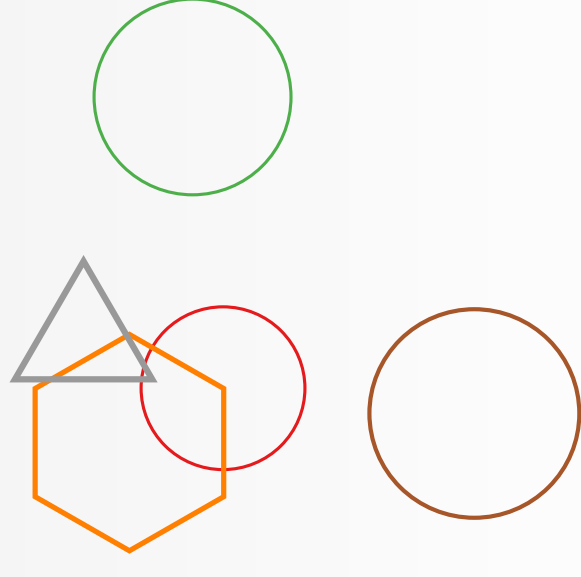[{"shape": "circle", "thickness": 1.5, "radius": 0.7, "center": [0.384, 0.327]}, {"shape": "circle", "thickness": 1.5, "radius": 0.85, "center": [0.331, 0.831]}, {"shape": "hexagon", "thickness": 2.5, "radius": 0.94, "center": [0.223, 0.233]}, {"shape": "circle", "thickness": 2, "radius": 0.9, "center": [0.816, 0.283]}, {"shape": "triangle", "thickness": 3, "radius": 0.68, "center": [0.144, 0.41]}]